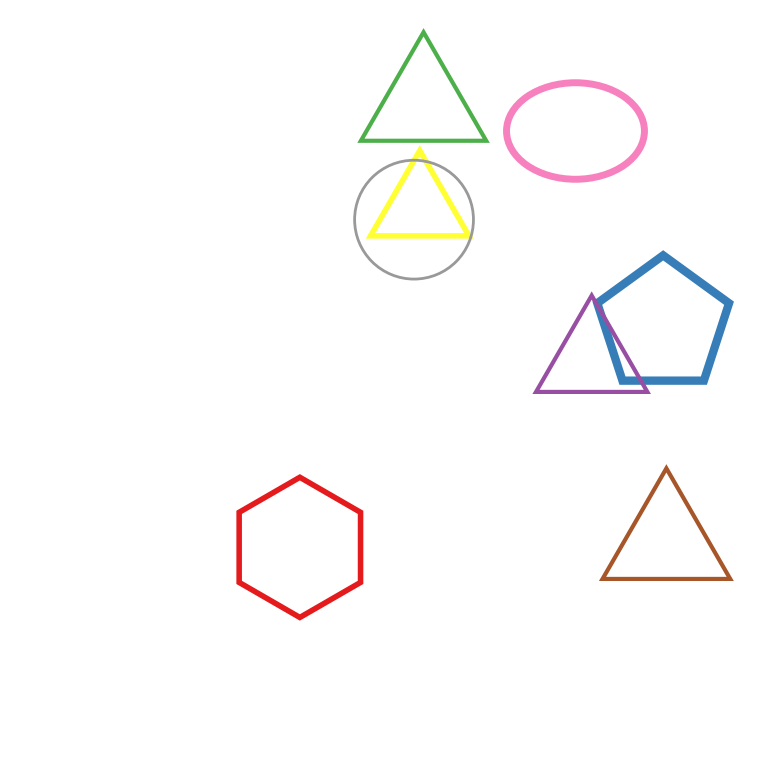[{"shape": "hexagon", "thickness": 2, "radius": 0.46, "center": [0.389, 0.289]}, {"shape": "pentagon", "thickness": 3, "radius": 0.45, "center": [0.861, 0.578]}, {"shape": "triangle", "thickness": 1.5, "radius": 0.47, "center": [0.55, 0.864]}, {"shape": "triangle", "thickness": 1.5, "radius": 0.42, "center": [0.768, 0.533]}, {"shape": "triangle", "thickness": 2, "radius": 0.37, "center": [0.545, 0.731]}, {"shape": "triangle", "thickness": 1.5, "radius": 0.48, "center": [0.865, 0.296]}, {"shape": "oval", "thickness": 2.5, "radius": 0.45, "center": [0.747, 0.83]}, {"shape": "circle", "thickness": 1, "radius": 0.39, "center": [0.538, 0.715]}]